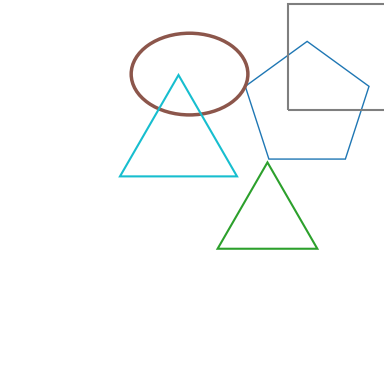[{"shape": "pentagon", "thickness": 1, "radius": 0.84, "center": [0.798, 0.724]}, {"shape": "triangle", "thickness": 1.5, "radius": 0.75, "center": [0.695, 0.429]}, {"shape": "oval", "thickness": 2.5, "radius": 0.76, "center": [0.492, 0.808]}, {"shape": "square", "thickness": 1.5, "radius": 0.69, "center": [0.887, 0.852]}, {"shape": "triangle", "thickness": 1.5, "radius": 0.88, "center": [0.464, 0.63]}]